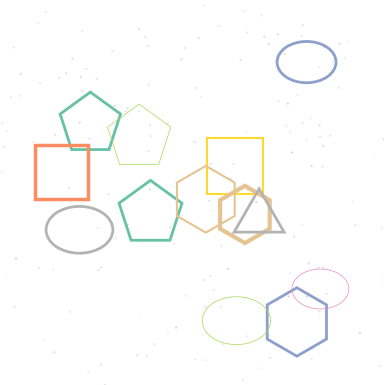[{"shape": "pentagon", "thickness": 2, "radius": 0.43, "center": [0.391, 0.446]}, {"shape": "pentagon", "thickness": 2, "radius": 0.41, "center": [0.235, 0.678]}, {"shape": "square", "thickness": 2.5, "radius": 0.35, "center": [0.16, 0.553]}, {"shape": "oval", "thickness": 2, "radius": 0.38, "center": [0.796, 0.839]}, {"shape": "hexagon", "thickness": 2, "radius": 0.44, "center": [0.771, 0.164]}, {"shape": "oval", "thickness": 0.5, "radius": 0.37, "center": [0.832, 0.249]}, {"shape": "oval", "thickness": 0.5, "radius": 0.44, "center": [0.614, 0.167]}, {"shape": "pentagon", "thickness": 0.5, "radius": 0.43, "center": [0.361, 0.643]}, {"shape": "square", "thickness": 1.5, "radius": 0.36, "center": [0.609, 0.569]}, {"shape": "hexagon", "thickness": 1.5, "radius": 0.43, "center": [0.535, 0.482]}, {"shape": "hexagon", "thickness": 3, "radius": 0.37, "center": [0.636, 0.443]}, {"shape": "oval", "thickness": 2, "radius": 0.43, "center": [0.206, 0.403]}, {"shape": "triangle", "thickness": 2, "radius": 0.38, "center": [0.673, 0.435]}]